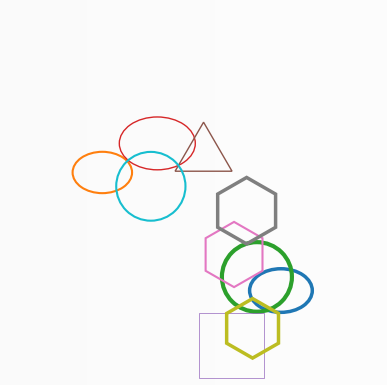[{"shape": "oval", "thickness": 2.5, "radius": 0.4, "center": [0.725, 0.245]}, {"shape": "oval", "thickness": 1.5, "radius": 0.38, "center": [0.264, 0.552]}, {"shape": "circle", "thickness": 3, "radius": 0.45, "center": [0.663, 0.281]}, {"shape": "oval", "thickness": 1, "radius": 0.49, "center": [0.406, 0.628]}, {"shape": "square", "thickness": 0.5, "radius": 0.42, "center": [0.597, 0.104]}, {"shape": "triangle", "thickness": 1, "radius": 0.42, "center": [0.525, 0.598]}, {"shape": "hexagon", "thickness": 1.5, "radius": 0.42, "center": [0.604, 0.339]}, {"shape": "hexagon", "thickness": 2.5, "radius": 0.43, "center": [0.636, 0.453]}, {"shape": "hexagon", "thickness": 2.5, "radius": 0.39, "center": [0.652, 0.147]}, {"shape": "circle", "thickness": 1.5, "radius": 0.45, "center": [0.389, 0.516]}]